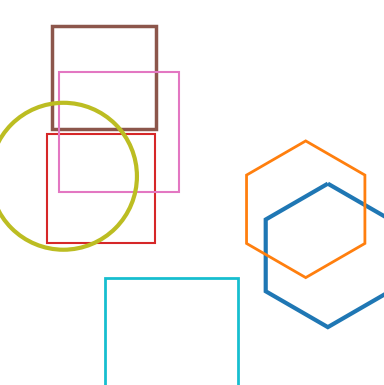[{"shape": "hexagon", "thickness": 3, "radius": 0.93, "center": [0.852, 0.337]}, {"shape": "hexagon", "thickness": 2, "radius": 0.89, "center": [0.794, 0.456]}, {"shape": "square", "thickness": 1.5, "radius": 0.7, "center": [0.261, 0.51]}, {"shape": "square", "thickness": 2.5, "radius": 0.67, "center": [0.27, 0.799]}, {"shape": "square", "thickness": 1.5, "radius": 0.78, "center": [0.309, 0.657]}, {"shape": "circle", "thickness": 3, "radius": 0.95, "center": [0.165, 0.542]}, {"shape": "square", "thickness": 2, "radius": 0.86, "center": [0.445, 0.106]}]